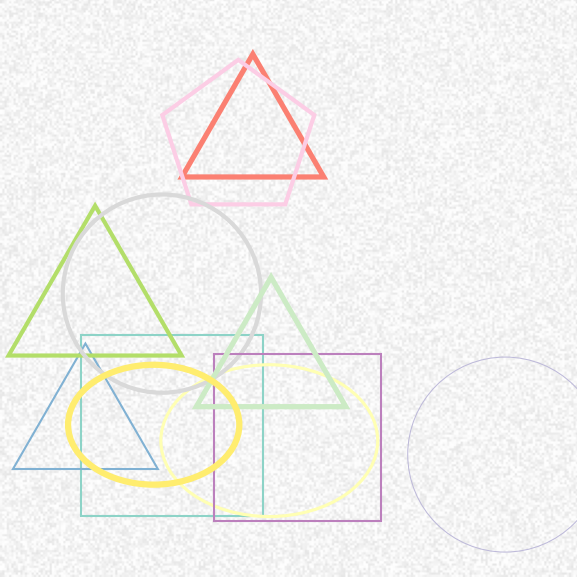[{"shape": "square", "thickness": 1, "radius": 0.79, "center": [0.298, 0.262]}, {"shape": "oval", "thickness": 1.5, "radius": 0.94, "center": [0.466, 0.236]}, {"shape": "circle", "thickness": 0.5, "radius": 0.84, "center": [0.875, 0.212]}, {"shape": "triangle", "thickness": 2.5, "radius": 0.71, "center": [0.438, 0.764]}, {"shape": "triangle", "thickness": 1, "radius": 0.72, "center": [0.148, 0.259]}, {"shape": "triangle", "thickness": 2, "radius": 0.86, "center": [0.165, 0.47]}, {"shape": "pentagon", "thickness": 2, "radius": 0.69, "center": [0.413, 0.757]}, {"shape": "circle", "thickness": 2, "radius": 0.86, "center": [0.28, 0.491]}, {"shape": "square", "thickness": 1, "radius": 0.72, "center": [0.516, 0.242]}, {"shape": "triangle", "thickness": 2.5, "radius": 0.75, "center": [0.469, 0.37]}, {"shape": "oval", "thickness": 3, "radius": 0.74, "center": [0.266, 0.264]}]